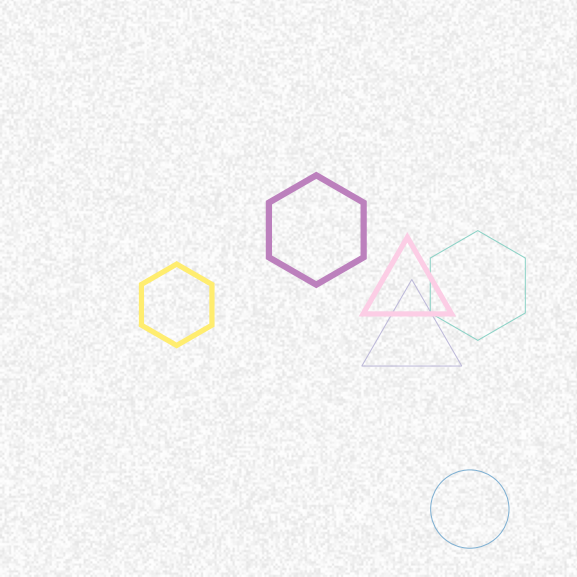[{"shape": "hexagon", "thickness": 0.5, "radius": 0.48, "center": [0.827, 0.505]}, {"shape": "triangle", "thickness": 0.5, "radius": 0.5, "center": [0.713, 0.415]}, {"shape": "circle", "thickness": 0.5, "radius": 0.34, "center": [0.814, 0.118]}, {"shape": "triangle", "thickness": 2.5, "radius": 0.44, "center": [0.705, 0.5]}, {"shape": "hexagon", "thickness": 3, "radius": 0.47, "center": [0.548, 0.601]}, {"shape": "hexagon", "thickness": 2.5, "radius": 0.35, "center": [0.306, 0.471]}]